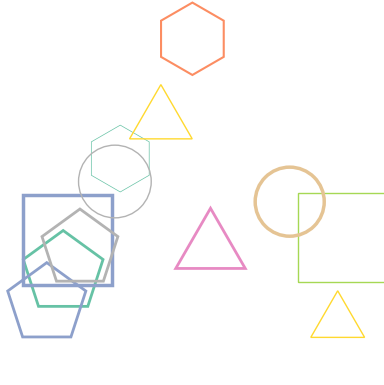[{"shape": "hexagon", "thickness": 0.5, "radius": 0.43, "center": [0.312, 0.588]}, {"shape": "pentagon", "thickness": 2, "radius": 0.54, "center": [0.164, 0.292]}, {"shape": "hexagon", "thickness": 1.5, "radius": 0.47, "center": [0.5, 0.899]}, {"shape": "square", "thickness": 2.5, "radius": 0.58, "center": [0.175, 0.377]}, {"shape": "pentagon", "thickness": 2, "radius": 0.53, "center": [0.121, 0.211]}, {"shape": "triangle", "thickness": 2, "radius": 0.52, "center": [0.547, 0.355]}, {"shape": "square", "thickness": 1, "radius": 0.58, "center": [0.889, 0.383]}, {"shape": "triangle", "thickness": 1, "radius": 0.4, "center": [0.877, 0.164]}, {"shape": "triangle", "thickness": 1, "radius": 0.47, "center": [0.418, 0.686]}, {"shape": "circle", "thickness": 2.5, "radius": 0.45, "center": [0.752, 0.476]}, {"shape": "circle", "thickness": 1, "radius": 0.47, "center": [0.298, 0.529]}, {"shape": "pentagon", "thickness": 2, "radius": 0.52, "center": [0.208, 0.354]}]